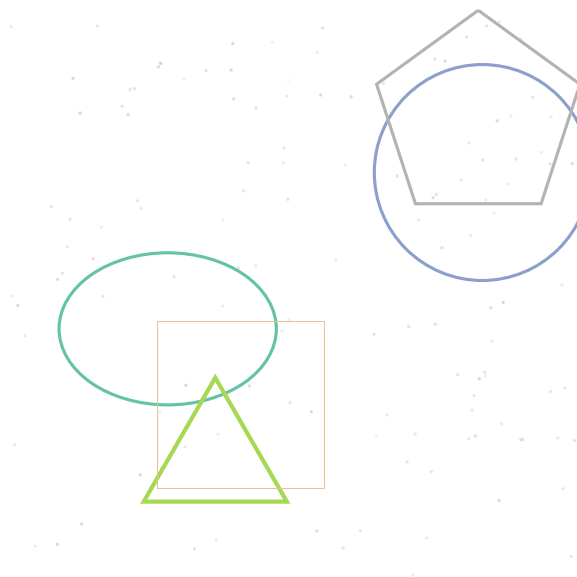[{"shape": "oval", "thickness": 1.5, "radius": 0.94, "center": [0.29, 0.43]}, {"shape": "circle", "thickness": 1.5, "radius": 0.93, "center": [0.835, 0.7]}, {"shape": "triangle", "thickness": 2, "radius": 0.72, "center": [0.373, 0.202]}, {"shape": "square", "thickness": 0.5, "radius": 0.72, "center": [0.416, 0.298]}, {"shape": "pentagon", "thickness": 1.5, "radius": 0.93, "center": [0.828, 0.796]}]